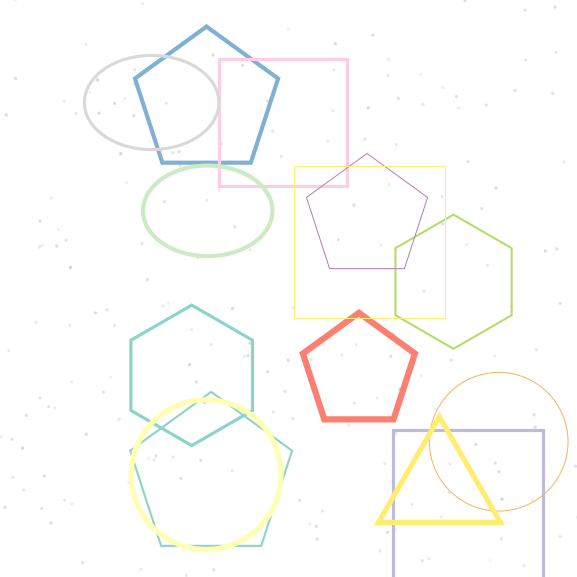[{"shape": "hexagon", "thickness": 1.5, "radius": 0.61, "center": [0.332, 0.349]}, {"shape": "pentagon", "thickness": 1, "radius": 0.74, "center": [0.366, 0.173]}, {"shape": "circle", "thickness": 2.5, "radius": 0.65, "center": [0.357, 0.177]}, {"shape": "square", "thickness": 1.5, "radius": 0.65, "center": [0.811, 0.124]}, {"shape": "pentagon", "thickness": 3, "radius": 0.51, "center": [0.621, 0.355]}, {"shape": "pentagon", "thickness": 2, "radius": 0.65, "center": [0.358, 0.823]}, {"shape": "circle", "thickness": 0.5, "radius": 0.6, "center": [0.864, 0.234]}, {"shape": "hexagon", "thickness": 1, "radius": 0.58, "center": [0.785, 0.511]}, {"shape": "square", "thickness": 1.5, "radius": 0.55, "center": [0.49, 0.787]}, {"shape": "oval", "thickness": 1.5, "radius": 0.58, "center": [0.263, 0.822]}, {"shape": "pentagon", "thickness": 0.5, "radius": 0.55, "center": [0.636, 0.623]}, {"shape": "oval", "thickness": 2, "radius": 0.56, "center": [0.36, 0.634]}, {"shape": "square", "thickness": 0.5, "radius": 0.65, "center": [0.64, 0.58]}, {"shape": "triangle", "thickness": 2.5, "radius": 0.61, "center": [0.761, 0.155]}]